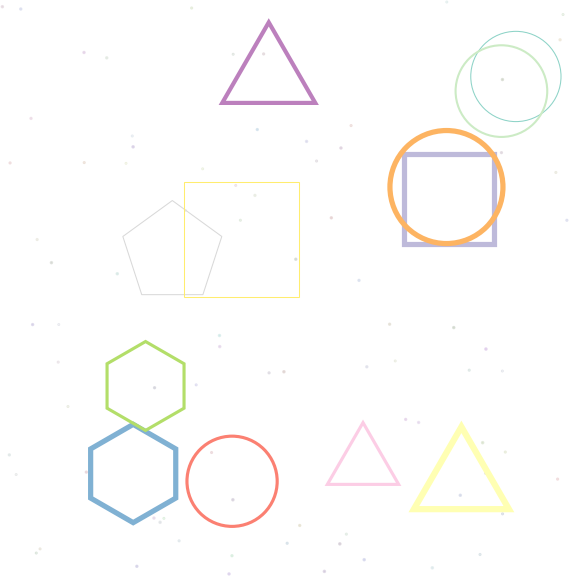[{"shape": "circle", "thickness": 0.5, "radius": 0.39, "center": [0.893, 0.867]}, {"shape": "triangle", "thickness": 3, "radius": 0.47, "center": [0.799, 0.165]}, {"shape": "square", "thickness": 2.5, "radius": 0.39, "center": [0.778, 0.654]}, {"shape": "circle", "thickness": 1.5, "radius": 0.39, "center": [0.402, 0.166]}, {"shape": "hexagon", "thickness": 2.5, "radius": 0.43, "center": [0.231, 0.179]}, {"shape": "circle", "thickness": 2.5, "radius": 0.49, "center": [0.773, 0.675]}, {"shape": "hexagon", "thickness": 1.5, "radius": 0.38, "center": [0.252, 0.331]}, {"shape": "triangle", "thickness": 1.5, "radius": 0.36, "center": [0.629, 0.196]}, {"shape": "pentagon", "thickness": 0.5, "radius": 0.45, "center": [0.298, 0.562]}, {"shape": "triangle", "thickness": 2, "radius": 0.46, "center": [0.465, 0.867]}, {"shape": "circle", "thickness": 1, "radius": 0.4, "center": [0.868, 0.841]}, {"shape": "square", "thickness": 0.5, "radius": 0.5, "center": [0.418, 0.584]}]